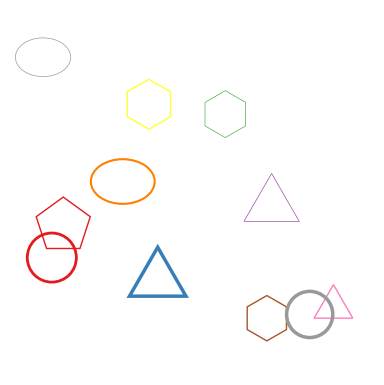[{"shape": "pentagon", "thickness": 1, "radius": 0.37, "center": [0.164, 0.414]}, {"shape": "circle", "thickness": 2, "radius": 0.32, "center": [0.135, 0.331]}, {"shape": "triangle", "thickness": 2.5, "radius": 0.42, "center": [0.41, 0.273]}, {"shape": "hexagon", "thickness": 0.5, "radius": 0.3, "center": [0.585, 0.704]}, {"shape": "triangle", "thickness": 0.5, "radius": 0.41, "center": [0.705, 0.466]}, {"shape": "oval", "thickness": 1.5, "radius": 0.41, "center": [0.319, 0.528]}, {"shape": "hexagon", "thickness": 1, "radius": 0.32, "center": [0.387, 0.729]}, {"shape": "hexagon", "thickness": 1, "radius": 0.29, "center": [0.693, 0.173]}, {"shape": "triangle", "thickness": 1, "radius": 0.29, "center": [0.866, 0.203]}, {"shape": "circle", "thickness": 2.5, "radius": 0.3, "center": [0.804, 0.183]}, {"shape": "oval", "thickness": 0.5, "radius": 0.36, "center": [0.112, 0.851]}]